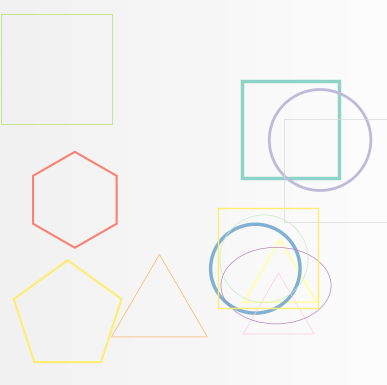[{"shape": "square", "thickness": 2.5, "radius": 0.63, "center": [0.75, 0.664]}, {"shape": "triangle", "thickness": 1.5, "radius": 0.54, "center": [0.723, 0.27]}, {"shape": "circle", "thickness": 2, "radius": 0.66, "center": [0.826, 0.636]}, {"shape": "hexagon", "thickness": 1.5, "radius": 0.62, "center": [0.193, 0.481]}, {"shape": "circle", "thickness": 2.5, "radius": 0.58, "center": [0.659, 0.302]}, {"shape": "triangle", "thickness": 0.5, "radius": 0.71, "center": [0.411, 0.196]}, {"shape": "square", "thickness": 0.5, "radius": 0.71, "center": [0.145, 0.822]}, {"shape": "triangle", "thickness": 0.5, "radius": 0.53, "center": [0.719, 0.185]}, {"shape": "square", "thickness": 0.5, "radius": 0.67, "center": [0.869, 0.557]}, {"shape": "oval", "thickness": 0.5, "radius": 0.71, "center": [0.712, 0.258]}, {"shape": "circle", "thickness": 0.5, "radius": 0.57, "center": [0.681, 0.328]}, {"shape": "pentagon", "thickness": 1.5, "radius": 0.73, "center": [0.175, 0.178]}, {"shape": "square", "thickness": 1, "radius": 0.65, "center": [0.691, 0.329]}]